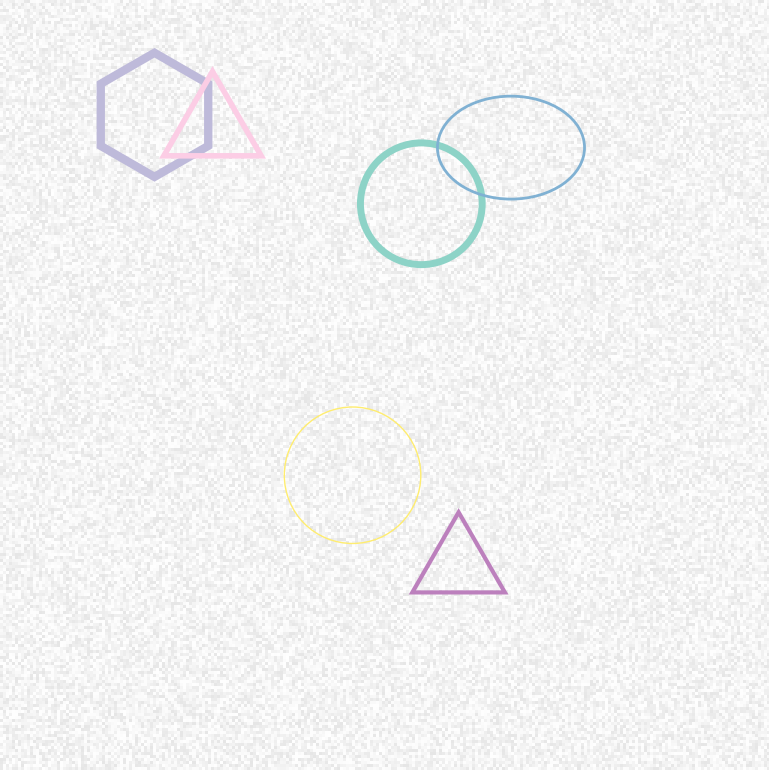[{"shape": "circle", "thickness": 2.5, "radius": 0.4, "center": [0.547, 0.735]}, {"shape": "hexagon", "thickness": 3, "radius": 0.4, "center": [0.201, 0.851]}, {"shape": "oval", "thickness": 1, "radius": 0.48, "center": [0.664, 0.808]}, {"shape": "triangle", "thickness": 2, "radius": 0.36, "center": [0.276, 0.834]}, {"shape": "triangle", "thickness": 1.5, "radius": 0.35, "center": [0.596, 0.265]}, {"shape": "circle", "thickness": 0.5, "radius": 0.44, "center": [0.458, 0.383]}]